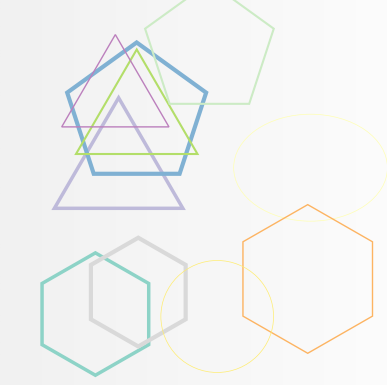[{"shape": "hexagon", "thickness": 2.5, "radius": 0.79, "center": [0.246, 0.184]}, {"shape": "oval", "thickness": 0.5, "radius": 0.99, "center": [0.801, 0.564]}, {"shape": "triangle", "thickness": 2.5, "radius": 0.96, "center": [0.306, 0.555]}, {"shape": "pentagon", "thickness": 3, "radius": 0.94, "center": [0.353, 0.701]}, {"shape": "hexagon", "thickness": 1, "radius": 0.97, "center": [0.794, 0.275]}, {"shape": "triangle", "thickness": 1.5, "radius": 0.9, "center": [0.353, 0.69]}, {"shape": "hexagon", "thickness": 3, "radius": 0.71, "center": [0.357, 0.241]}, {"shape": "triangle", "thickness": 1, "radius": 0.8, "center": [0.298, 0.75]}, {"shape": "pentagon", "thickness": 1.5, "radius": 0.87, "center": [0.54, 0.872]}, {"shape": "circle", "thickness": 0.5, "radius": 0.73, "center": [0.561, 0.178]}]